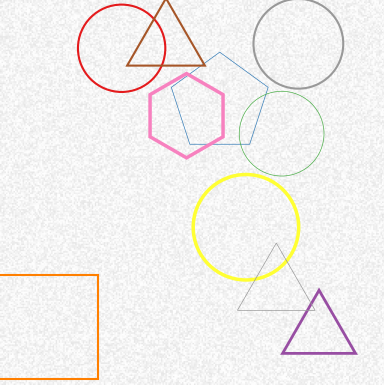[{"shape": "circle", "thickness": 1.5, "radius": 0.57, "center": [0.316, 0.875]}, {"shape": "pentagon", "thickness": 0.5, "radius": 0.66, "center": [0.571, 0.732]}, {"shape": "circle", "thickness": 0.5, "radius": 0.55, "center": [0.732, 0.653]}, {"shape": "triangle", "thickness": 2, "radius": 0.55, "center": [0.829, 0.137]}, {"shape": "square", "thickness": 1.5, "radius": 0.67, "center": [0.12, 0.151]}, {"shape": "circle", "thickness": 2.5, "radius": 0.68, "center": [0.639, 0.41]}, {"shape": "triangle", "thickness": 1.5, "radius": 0.58, "center": [0.431, 0.888]}, {"shape": "hexagon", "thickness": 2.5, "radius": 0.55, "center": [0.485, 0.699]}, {"shape": "circle", "thickness": 1.5, "radius": 0.58, "center": [0.775, 0.886]}, {"shape": "triangle", "thickness": 0.5, "radius": 0.58, "center": [0.718, 0.252]}]